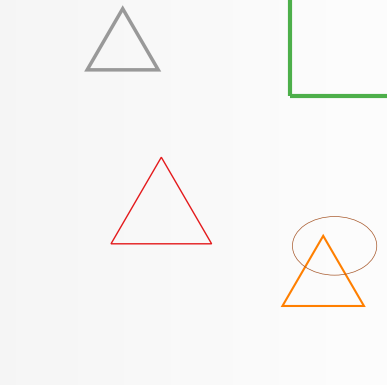[{"shape": "triangle", "thickness": 1, "radius": 0.75, "center": [0.416, 0.442]}, {"shape": "square", "thickness": 3, "radius": 0.69, "center": [0.886, 0.888]}, {"shape": "triangle", "thickness": 1.5, "radius": 0.61, "center": [0.834, 0.266]}, {"shape": "oval", "thickness": 0.5, "radius": 0.54, "center": [0.863, 0.361]}, {"shape": "triangle", "thickness": 2.5, "radius": 0.53, "center": [0.317, 0.872]}]